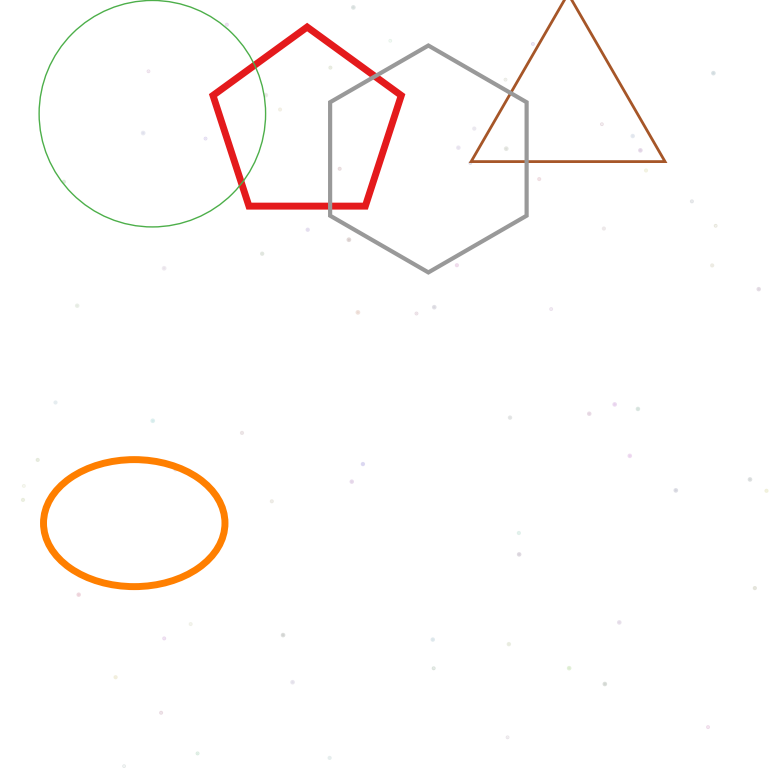[{"shape": "pentagon", "thickness": 2.5, "radius": 0.64, "center": [0.399, 0.836]}, {"shape": "circle", "thickness": 0.5, "radius": 0.74, "center": [0.198, 0.852]}, {"shape": "oval", "thickness": 2.5, "radius": 0.59, "center": [0.174, 0.321]}, {"shape": "triangle", "thickness": 1, "radius": 0.73, "center": [0.738, 0.863]}, {"shape": "hexagon", "thickness": 1.5, "radius": 0.74, "center": [0.556, 0.794]}]